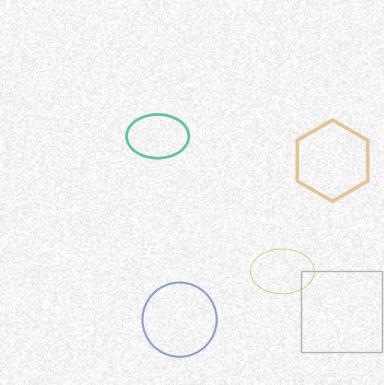[{"shape": "oval", "thickness": 2, "radius": 0.4, "center": [0.41, 0.646]}, {"shape": "circle", "thickness": 1.5, "radius": 0.48, "center": [0.466, 0.17]}, {"shape": "oval", "thickness": 0.5, "radius": 0.42, "center": [0.733, 0.295]}, {"shape": "hexagon", "thickness": 2.5, "radius": 0.53, "center": [0.864, 0.583]}, {"shape": "square", "thickness": 1, "radius": 0.53, "center": [0.888, 0.19]}]